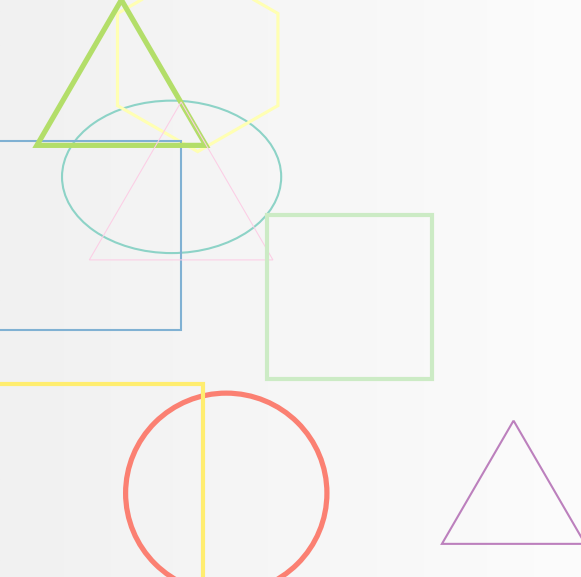[{"shape": "oval", "thickness": 1, "radius": 0.94, "center": [0.295, 0.693]}, {"shape": "hexagon", "thickness": 1.5, "radius": 0.8, "center": [0.34, 0.896]}, {"shape": "circle", "thickness": 2.5, "radius": 0.87, "center": [0.389, 0.145]}, {"shape": "square", "thickness": 1, "radius": 0.82, "center": [0.147, 0.592]}, {"shape": "triangle", "thickness": 2.5, "radius": 0.84, "center": [0.209, 0.831]}, {"shape": "triangle", "thickness": 0.5, "radius": 0.91, "center": [0.312, 0.64]}, {"shape": "triangle", "thickness": 1, "radius": 0.71, "center": [0.884, 0.129]}, {"shape": "square", "thickness": 2, "radius": 0.71, "center": [0.601, 0.485]}, {"shape": "square", "thickness": 2, "radius": 0.95, "center": [0.159, 0.143]}]